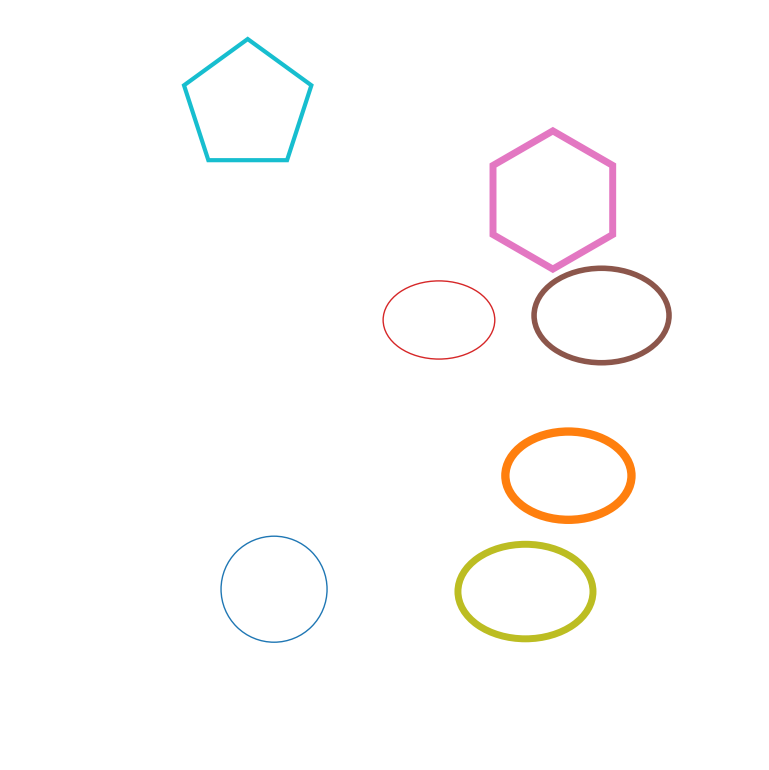[{"shape": "circle", "thickness": 0.5, "radius": 0.34, "center": [0.356, 0.235]}, {"shape": "oval", "thickness": 3, "radius": 0.41, "center": [0.738, 0.382]}, {"shape": "oval", "thickness": 0.5, "radius": 0.36, "center": [0.57, 0.584]}, {"shape": "oval", "thickness": 2, "radius": 0.44, "center": [0.781, 0.59]}, {"shape": "hexagon", "thickness": 2.5, "radius": 0.45, "center": [0.718, 0.74]}, {"shape": "oval", "thickness": 2.5, "radius": 0.44, "center": [0.682, 0.232]}, {"shape": "pentagon", "thickness": 1.5, "radius": 0.43, "center": [0.322, 0.862]}]